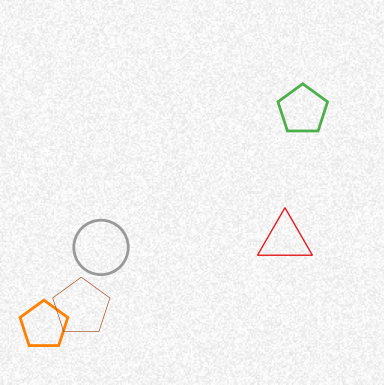[{"shape": "triangle", "thickness": 1, "radius": 0.41, "center": [0.74, 0.378]}, {"shape": "pentagon", "thickness": 2, "radius": 0.34, "center": [0.786, 0.715]}, {"shape": "pentagon", "thickness": 2, "radius": 0.33, "center": [0.114, 0.155]}, {"shape": "pentagon", "thickness": 0.5, "radius": 0.39, "center": [0.211, 0.202]}, {"shape": "circle", "thickness": 2, "radius": 0.35, "center": [0.262, 0.357]}]